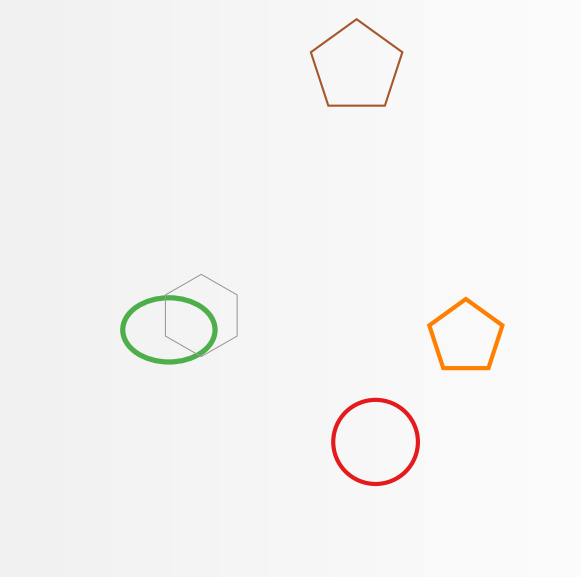[{"shape": "circle", "thickness": 2, "radius": 0.36, "center": [0.646, 0.234]}, {"shape": "oval", "thickness": 2.5, "radius": 0.4, "center": [0.291, 0.428]}, {"shape": "pentagon", "thickness": 2, "radius": 0.33, "center": [0.801, 0.415]}, {"shape": "pentagon", "thickness": 1, "radius": 0.41, "center": [0.614, 0.883]}, {"shape": "hexagon", "thickness": 0.5, "radius": 0.36, "center": [0.346, 0.453]}]